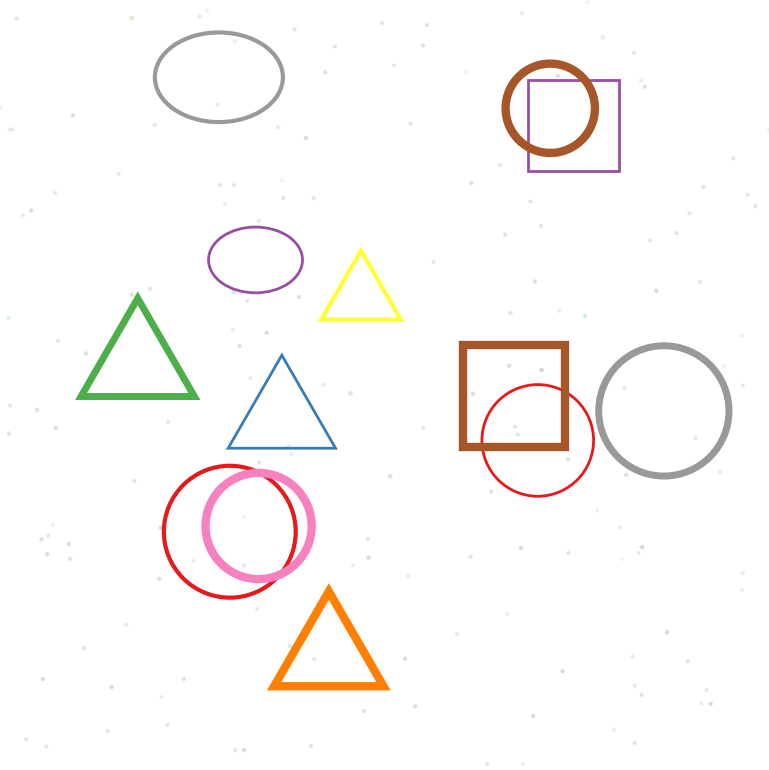[{"shape": "circle", "thickness": 1.5, "radius": 0.43, "center": [0.298, 0.309]}, {"shape": "circle", "thickness": 1, "radius": 0.36, "center": [0.698, 0.428]}, {"shape": "triangle", "thickness": 1, "radius": 0.4, "center": [0.366, 0.458]}, {"shape": "triangle", "thickness": 2.5, "radius": 0.43, "center": [0.179, 0.528]}, {"shape": "square", "thickness": 1, "radius": 0.29, "center": [0.745, 0.837]}, {"shape": "oval", "thickness": 1, "radius": 0.3, "center": [0.332, 0.662]}, {"shape": "triangle", "thickness": 3, "radius": 0.41, "center": [0.427, 0.15]}, {"shape": "triangle", "thickness": 1.5, "radius": 0.3, "center": [0.469, 0.615]}, {"shape": "square", "thickness": 3, "radius": 0.33, "center": [0.667, 0.486]}, {"shape": "circle", "thickness": 3, "radius": 0.29, "center": [0.715, 0.859]}, {"shape": "circle", "thickness": 3, "radius": 0.34, "center": [0.336, 0.317]}, {"shape": "oval", "thickness": 1.5, "radius": 0.42, "center": [0.284, 0.9]}, {"shape": "circle", "thickness": 2.5, "radius": 0.42, "center": [0.862, 0.466]}]